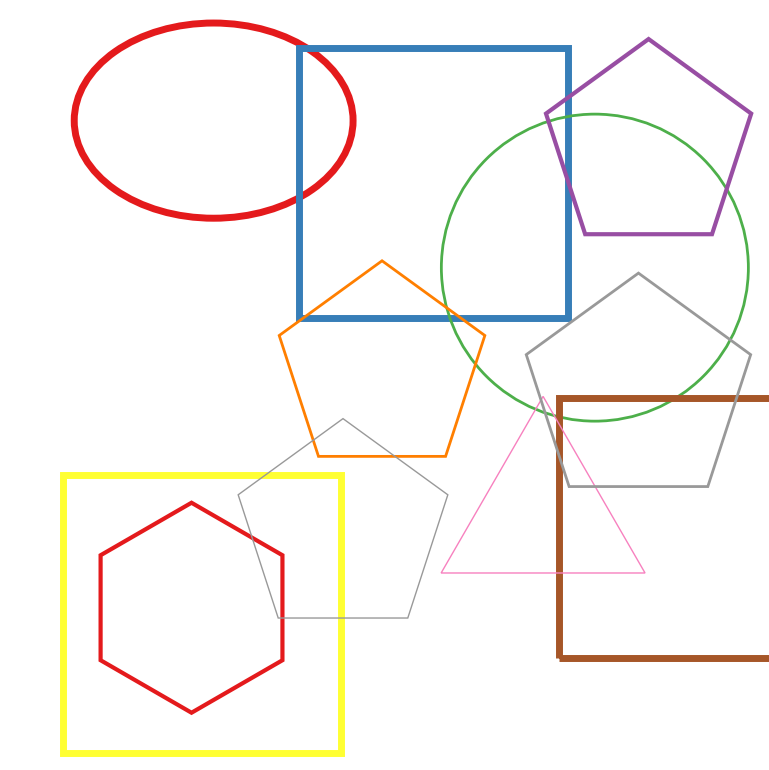[{"shape": "hexagon", "thickness": 1.5, "radius": 0.68, "center": [0.249, 0.211]}, {"shape": "oval", "thickness": 2.5, "radius": 0.91, "center": [0.277, 0.843]}, {"shape": "square", "thickness": 2.5, "radius": 0.87, "center": [0.563, 0.762]}, {"shape": "circle", "thickness": 1, "radius": 1.0, "center": [0.773, 0.652]}, {"shape": "pentagon", "thickness": 1.5, "radius": 0.7, "center": [0.842, 0.809]}, {"shape": "pentagon", "thickness": 1, "radius": 0.7, "center": [0.496, 0.521]}, {"shape": "square", "thickness": 2.5, "radius": 0.9, "center": [0.263, 0.203]}, {"shape": "square", "thickness": 2.5, "radius": 0.84, "center": [0.894, 0.314]}, {"shape": "triangle", "thickness": 0.5, "radius": 0.76, "center": [0.705, 0.332]}, {"shape": "pentagon", "thickness": 0.5, "radius": 0.72, "center": [0.445, 0.313]}, {"shape": "pentagon", "thickness": 1, "radius": 0.77, "center": [0.829, 0.492]}]